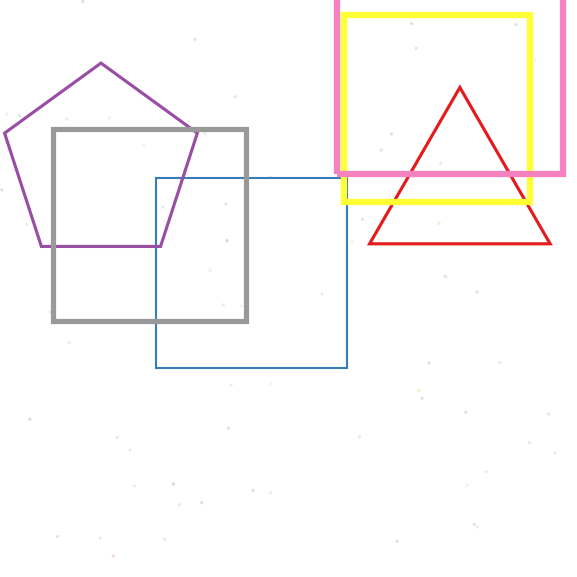[{"shape": "triangle", "thickness": 1.5, "radius": 0.9, "center": [0.796, 0.667]}, {"shape": "square", "thickness": 1, "radius": 0.83, "center": [0.435, 0.526]}, {"shape": "pentagon", "thickness": 1.5, "radius": 0.88, "center": [0.175, 0.714]}, {"shape": "square", "thickness": 3, "radius": 0.81, "center": [0.756, 0.811]}, {"shape": "square", "thickness": 3, "radius": 0.98, "center": [0.779, 0.893]}, {"shape": "square", "thickness": 2.5, "radius": 0.83, "center": [0.259, 0.61]}]